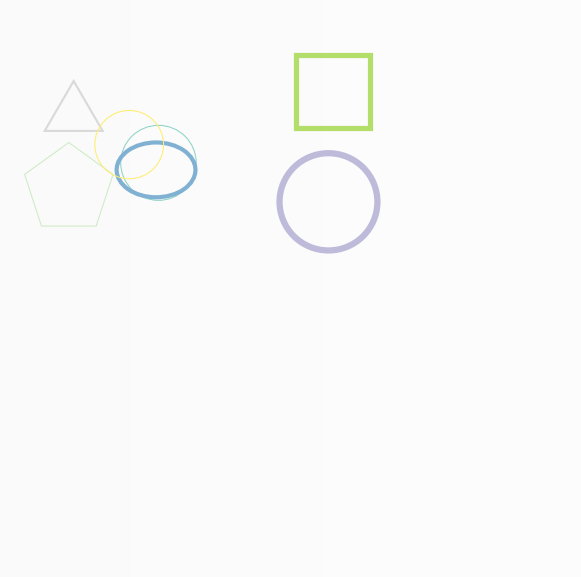[{"shape": "circle", "thickness": 0.5, "radius": 0.32, "center": [0.273, 0.717]}, {"shape": "circle", "thickness": 3, "radius": 0.42, "center": [0.565, 0.65]}, {"shape": "oval", "thickness": 2, "radius": 0.34, "center": [0.268, 0.705]}, {"shape": "square", "thickness": 2.5, "radius": 0.32, "center": [0.573, 0.841]}, {"shape": "triangle", "thickness": 1, "radius": 0.29, "center": [0.127, 0.801]}, {"shape": "pentagon", "thickness": 0.5, "radius": 0.4, "center": [0.118, 0.672]}, {"shape": "circle", "thickness": 0.5, "radius": 0.3, "center": [0.222, 0.749]}]